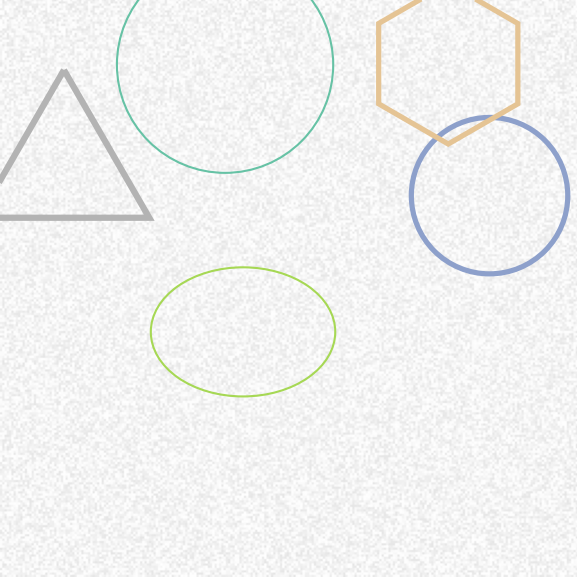[{"shape": "circle", "thickness": 1, "radius": 0.94, "center": [0.39, 0.887]}, {"shape": "circle", "thickness": 2.5, "radius": 0.68, "center": [0.848, 0.66]}, {"shape": "oval", "thickness": 1, "radius": 0.8, "center": [0.421, 0.424]}, {"shape": "hexagon", "thickness": 2.5, "radius": 0.7, "center": [0.776, 0.889]}, {"shape": "triangle", "thickness": 3, "radius": 0.85, "center": [0.111, 0.707]}]